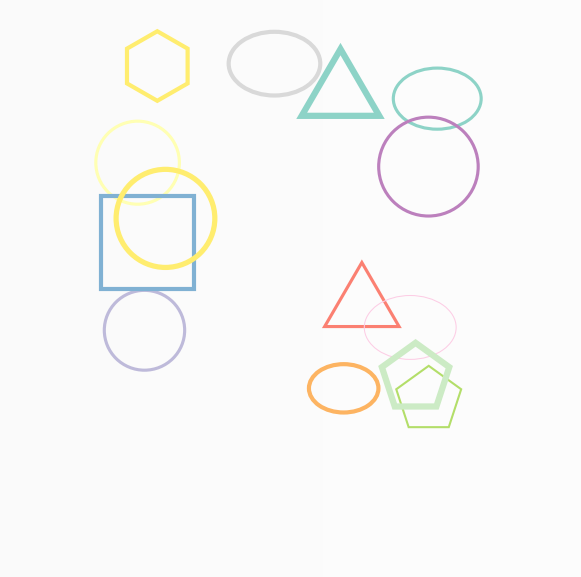[{"shape": "triangle", "thickness": 3, "radius": 0.39, "center": [0.586, 0.837]}, {"shape": "oval", "thickness": 1.5, "radius": 0.38, "center": [0.752, 0.828]}, {"shape": "circle", "thickness": 1.5, "radius": 0.36, "center": [0.237, 0.717]}, {"shape": "circle", "thickness": 1.5, "radius": 0.35, "center": [0.249, 0.427]}, {"shape": "triangle", "thickness": 1.5, "radius": 0.37, "center": [0.623, 0.471]}, {"shape": "square", "thickness": 2, "radius": 0.4, "center": [0.253, 0.579]}, {"shape": "oval", "thickness": 2, "radius": 0.3, "center": [0.591, 0.327]}, {"shape": "pentagon", "thickness": 1, "radius": 0.29, "center": [0.738, 0.307]}, {"shape": "oval", "thickness": 0.5, "radius": 0.4, "center": [0.706, 0.432]}, {"shape": "oval", "thickness": 2, "radius": 0.39, "center": [0.472, 0.889]}, {"shape": "circle", "thickness": 1.5, "radius": 0.43, "center": [0.737, 0.711]}, {"shape": "pentagon", "thickness": 3, "radius": 0.3, "center": [0.715, 0.345]}, {"shape": "hexagon", "thickness": 2, "radius": 0.3, "center": [0.271, 0.885]}, {"shape": "circle", "thickness": 2.5, "radius": 0.42, "center": [0.285, 0.621]}]